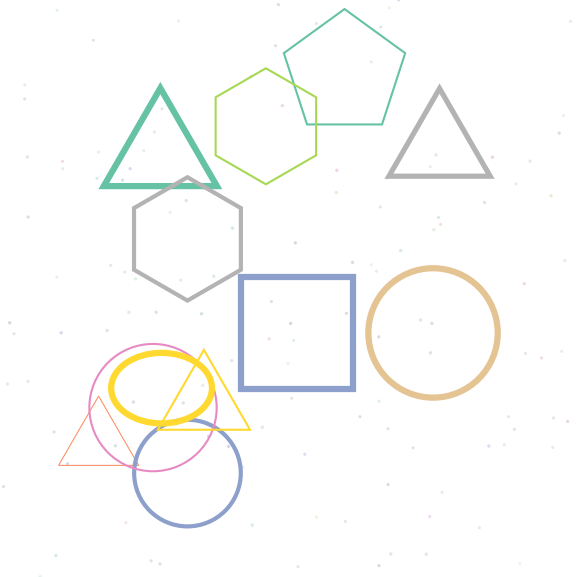[{"shape": "pentagon", "thickness": 1, "radius": 0.55, "center": [0.597, 0.873]}, {"shape": "triangle", "thickness": 3, "radius": 0.57, "center": [0.278, 0.733]}, {"shape": "triangle", "thickness": 0.5, "radius": 0.4, "center": [0.171, 0.233]}, {"shape": "circle", "thickness": 2, "radius": 0.46, "center": [0.325, 0.18]}, {"shape": "square", "thickness": 3, "radius": 0.49, "center": [0.514, 0.422]}, {"shape": "circle", "thickness": 1, "radius": 0.55, "center": [0.265, 0.293]}, {"shape": "hexagon", "thickness": 1, "radius": 0.5, "center": [0.46, 0.78]}, {"shape": "oval", "thickness": 3, "radius": 0.44, "center": [0.28, 0.327]}, {"shape": "triangle", "thickness": 1, "radius": 0.46, "center": [0.353, 0.301]}, {"shape": "circle", "thickness": 3, "radius": 0.56, "center": [0.75, 0.423]}, {"shape": "hexagon", "thickness": 2, "radius": 0.53, "center": [0.325, 0.585]}, {"shape": "triangle", "thickness": 2.5, "radius": 0.51, "center": [0.761, 0.745]}]